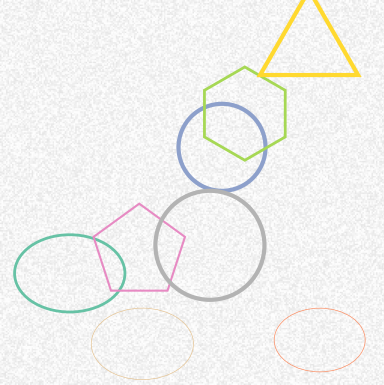[{"shape": "oval", "thickness": 2, "radius": 0.72, "center": [0.181, 0.29]}, {"shape": "oval", "thickness": 0.5, "radius": 0.59, "center": [0.83, 0.117]}, {"shape": "circle", "thickness": 3, "radius": 0.57, "center": [0.577, 0.617]}, {"shape": "pentagon", "thickness": 1.5, "radius": 0.62, "center": [0.362, 0.346]}, {"shape": "hexagon", "thickness": 2, "radius": 0.61, "center": [0.636, 0.705]}, {"shape": "triangle", "thickness": 3, "radius": 0.73, "center": [0.803, 0.879]}, {"shape": "oval", "thickness": 0.5, "radius": 0.66, "center": [0.37, 0.107]}, {"shape": "circle", "thickness": 3, "radius": 0.71, "center": [0.545, 0.363]}]